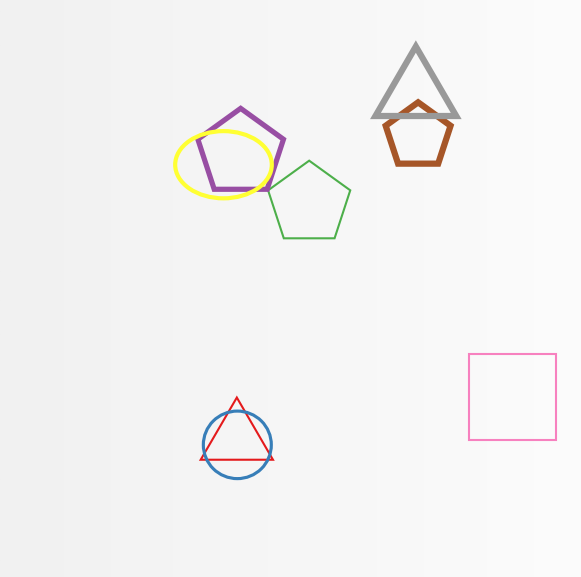[{"shape": "triangle", "thickness": 1, "radius": 0.36, "center": [0.407, 0.239]}, {"shape": "circle", "thickness": 1.5, "radius": 0.29, "center": [0.408, 0.229]}, {"shape": "pentagon", "thickness": 1, "radius": 0.37, "center": [0.532, 0.647]}, {"shape": "pentagon", "thickness": 2.5, "radius": 0.39, "center": [0.414, 0.734]}, {"shape": "oval", "thickness": 2, "radius": 0.42, "center": [0.384, 0.714]}, {"shape": "pentagon", "thickness": 3, "radius": 0.29, "center": [0.719, 0.763]}, {"shape": "square", "thickness": 1, "radius": 0.37, "center": [0.882, 0.311]}, {"shape": "triangle", "thickness": 3, "radius": 0.4, "center": [0.715, 0.838]}]